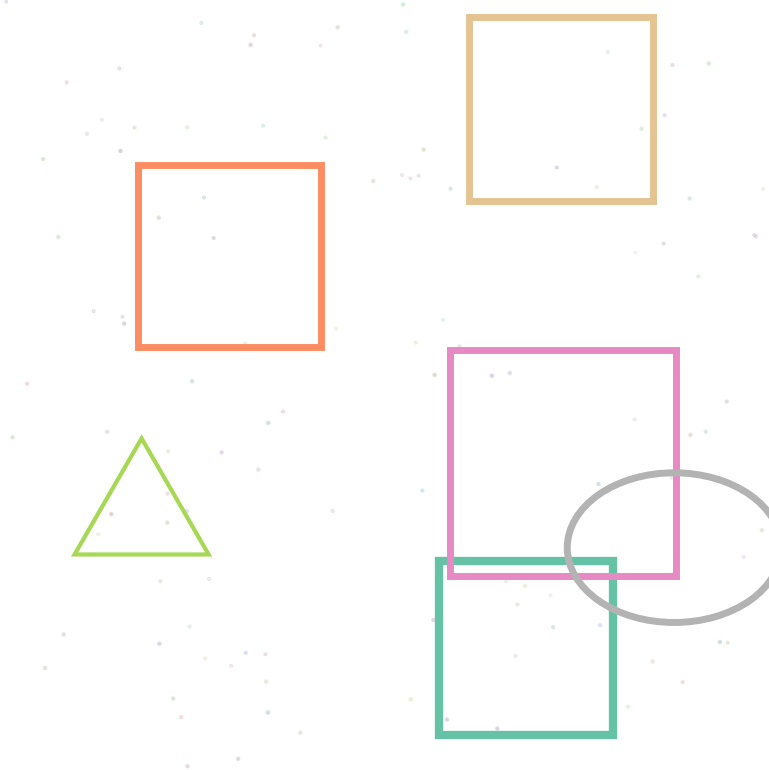[{"shape": "square", "thickness": 3, "radius": 0.57, "center": [0.683, 0.158]}, {"shape": "square", "thickness": 2.5, "radius": 0.59, "center": [0.298, 0.667]}, {"shape": "square", "thickness": 2.5, "radius": 0.73, "center": [0.731, 0.399]}, {"shape": "triangle", "thickness": 1.5, "radius": 0.5, "center": [0.184, 0.33]}, {"shape": "square", "thickness": 2.5, "radius": 0.6, "center": [0.728, 0.858]}, {"shape": "oval", "thickness": 2.5, "radius": 0.69, "center": [0.876, 0.289]}]